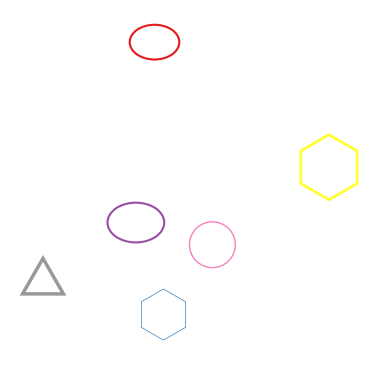[{"shape": "oval", "thickness": 1.5, "radius": 0.32, "center": [0.401, 0.891]}, {"shape": "hexagon", "thickness": 0.5, "radius": 0.33, "center": [0.425, 0.183]}, {"shape": "oval", "thickness": 1.5, "radius": 0.37, "center": [0.353, 0.422]}, {"shape": "hexagon", "thickness": 2, "radius": 0.42, "center": [0.854, 0.566]}, {"shape": "circle", "thickness": 1, "radius": 0.3, "center": [0.552, 0.364]}, {"shape": "triangle", "thickness": 2.5, "radius": 0.31, "center": [0.112, 0.267]}]